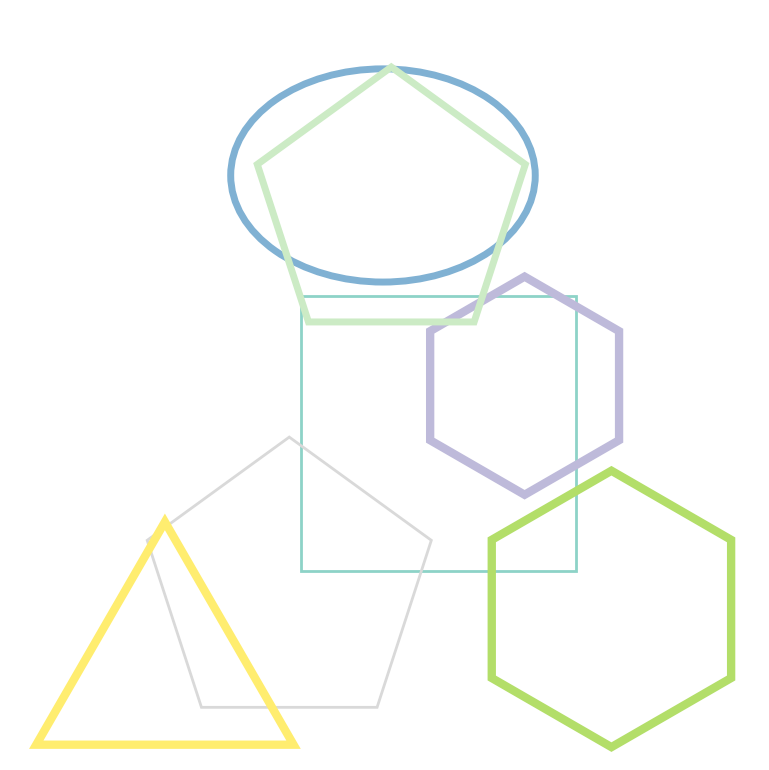[{"shape": "square", "thickness": 1, "radius": 0.89, "center": [0.569, 0.437]}, {"shape": "hexagon", "thickness": 3, "radius": 0.71, "center": [0.681, 0.499]}, {"shape": "oval", "thickness": 2.5, "radius": 0.99, "center": [0.497, 0.772]}, {"shape": "hexagon", "thickness": 3, "radius": 0.9, "center": [0.794, 0.209]}, {"shape": "pentagon", "thickness": 1, "radius": 0.97, "center": [0.376, 0.238]}, {"shape": "pentagon", "thickness": 2.5, "radius": 0.92, "center": [0.508, 0.73]}, {"shape": "triangle", "thickness": 3, "radius": 0.96, "center": [0.214, 0.129]}]